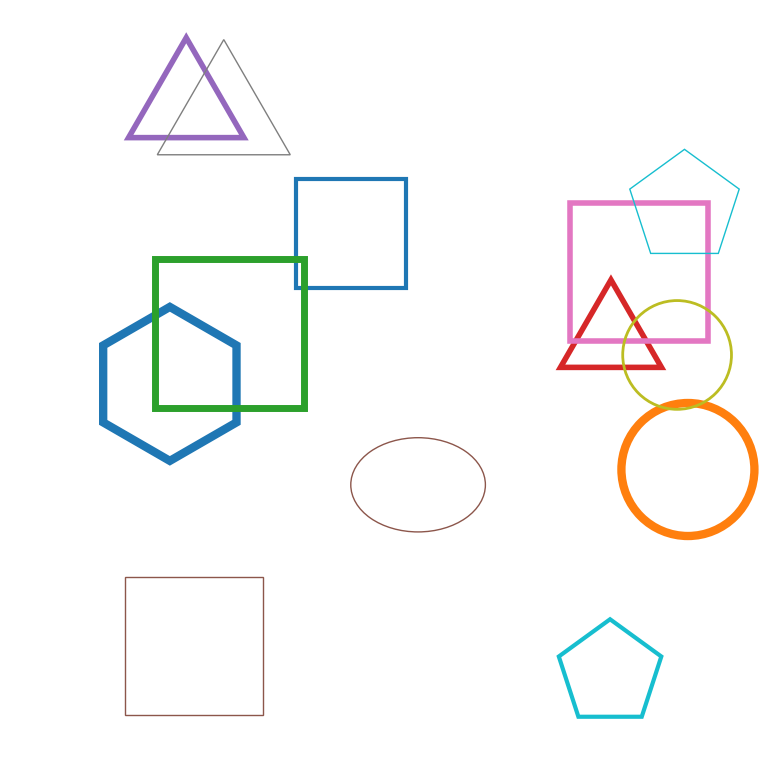[{"shape": "hexagon", "thickness": 3, "radius": 0.5, "center": [0.221, 0.501]}, {"shape": "square", "thickness": 1.5, "radius": 0.35, "center": [0.456, 0.696]}, {"shape": "circle", "thickness": 3, "radius": 0.43, "center": [0.893, 0.39]}, {"shape": "square", "thickness": 2.5, "radius": 0.48, "center": [0.298, 0.567]}, {"shape": "triangle", "thickness": 2, "radius": 0.38, "center": [0.793, 0.561]}, {"shape": "triangle", "thickness": 2, "radius": 0.43, "center": [0.242, 0.864]}, {"shape": "square", "thickness": 0.5, "radius": 0.45, "center": [0.252, 0.161]}, {"shape": "oval", "thickness": 0.5, "radius": 0.44, "center": [0.543, 0.37]}, {"shape": "square", "thickness": 2, "radius": 0.45, "center": [0.83, 0.646]}, {"shape": "triangle", "thickness": 0.5, "radius": 0.5, "center": [0.291, 0.849]}, {"shape": "circle", "thickness": 1, "radius": 0.35, "center": [0.879, 0.539]}, {"shape": "pentagon", "thickness": 1.5, "radius": 0.35, "center": [0.792, 0.126]}, {"shape": "pentagon", "thickness": 0.5, "radius": 0.37, "center": [0.889, 0.731]}]